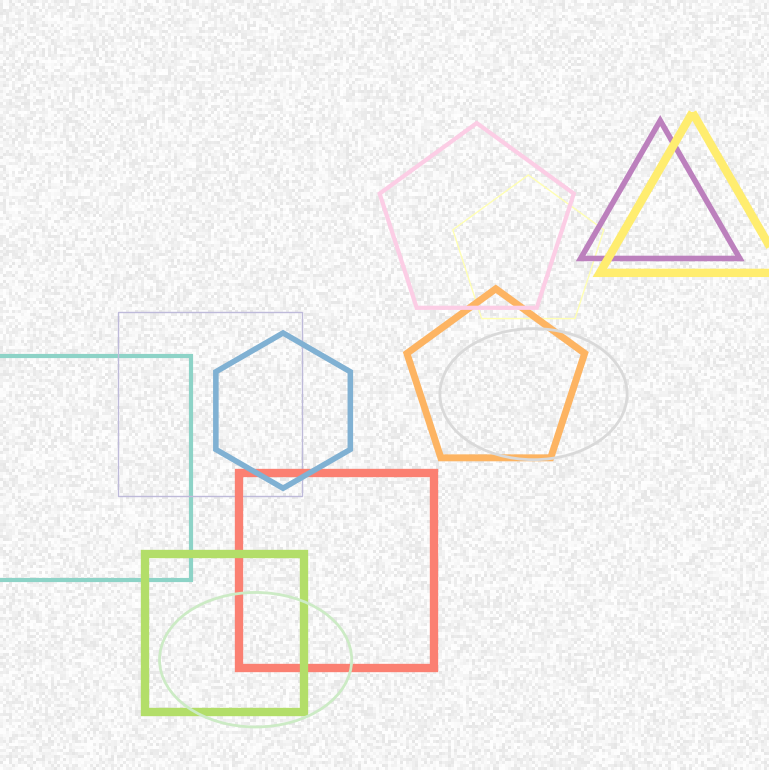[{"shape": "square", "thickness": 1.5, "radius": 0.73, "center": [0.102, 0.392]}, {"shape": "pentagon", "thickness": 0.5, "radius": 0.52, "center": [0.686, 0.67]}, {"shape": "square", "thickness": 0.5, "radius": 0.6, "center": [0.272, 0.475]}, {"shape": "square", "thickness": 3, "radius": 0.63, "center": [0.438, 0.259]}, {"shape": "hexagon", "thickness": 2, "radius": 0.5, "center": [0.368, 0.467]}, {"shape": "pentagon", "thickness": 2.5, "radius": 0.61, "center": [0.644, 0.504]}, {"shape": "square", "thickness": 3, "radius": 0.52, "center": [0.292, 0.178]}, {"shape": "pentagon", "thickness": 1.5, "radius": 0.66, "center": [0.619, 0.708]}, {"shape": "oval", "thickness": 1, "radius": 0.61, "center": [0.693, 0.488]}, {"shape": "triangle", "thickness": 2, "radius": 0.6, "center": [0.857, 0.724]}, {"shape": "oval", "thickness": 1, "radius": 0.62, "center": [0.332, 0.143]}, {"shape": "triangle", "thickness": 3, "radius": 0.69, "center": [0.899, 0.715]}]